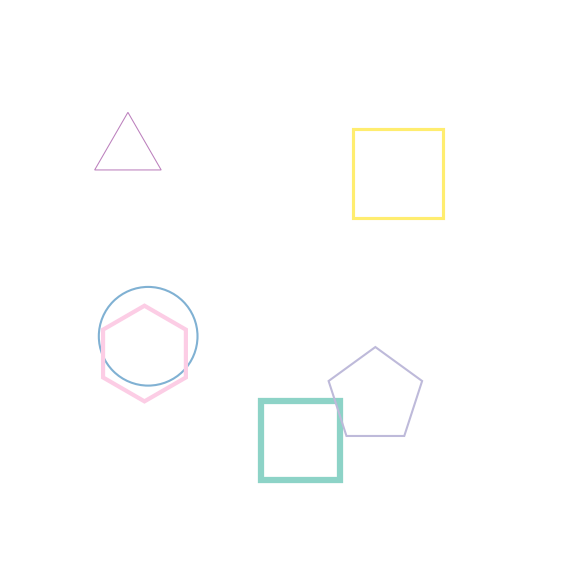[{"shape": "square", "thickness": 3, "radius": 0.34, "center": [0.521, 0.236]}, {"shape": "pentagon", "thickness": 1, "radius": 0.43, "center": [0.65, 0.313]}, {"shape": "circle", "thickness": 1, "radius": 0.43, "center": [0.257, 0.417]}, {"shape": "hexagon", "thickness": 2, "radius": 0.41, "center": [0.25, 0.387]}, {"shape": "triangle", "thickness": 0.5, "radius": 0.33, "center": [0.221, 0.738]}, {"shape": "square", "thickness": 1.5, "radius": 0.39, "center": [0.689, 0.698]}]